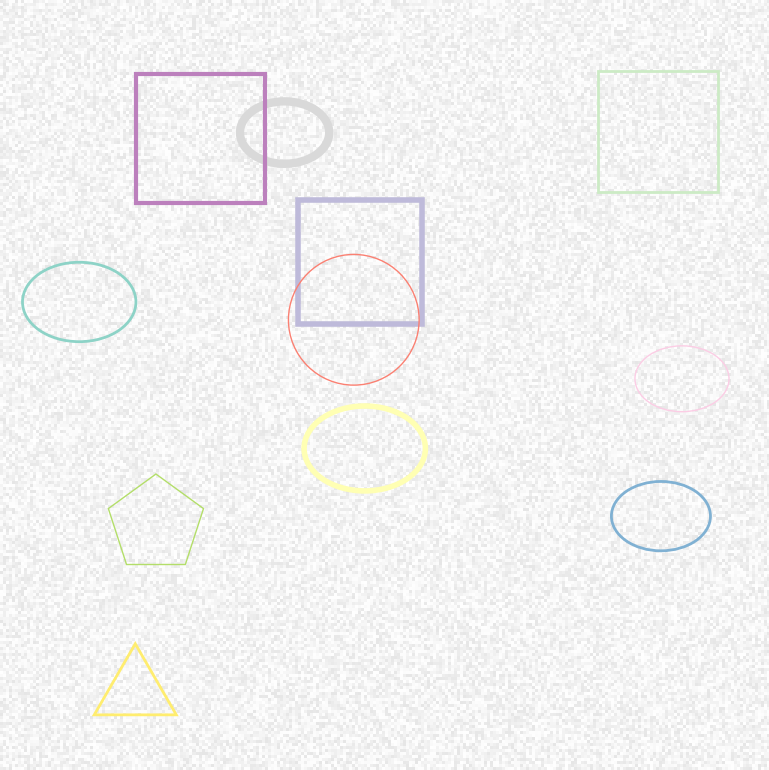[{"shape": "oval", "thickness": 1, "radius": 0.37, "center": [0.103, 0.608]}, {"shape": "oval", "thickness": 2, "radius": 0.39, "center": [0.474, 0.418]}, {"shape": "square", "thickness": 2, "radius": 0.4, "center": [0.467, 0.66]}, {"shape": "circle", "thickness": 0.5, "radius": 0.42, "center": [0.459, 0.585]}, {"shape": "oval", "thickness": 1, "radius": 0.32, "center": [0.858, 0.33]}, {"shape": "pentagon", "thickness": 0.5, "radius": 0.32, "center": [0.203, 0.319]}, {"shape": "oval", "thickness": 0.5, "radius": 0.31, "center": [0.886, 0.508]}, {"shape": "oval", "thickness": 3, "radius": 0.29, "center": [0.37, 0.828]}, {"shape": "square", "thickness": 1.5, "radius": 0.42, "center": [0.26, 0.82]}, {"shape": "square", "thickness": 1, "radius": 0.39, "center": [0.855, 0.829]}, {"shape": "triangle", "thickness": 1, "radius": 0.31, "center": [0.176, 0.102]}]